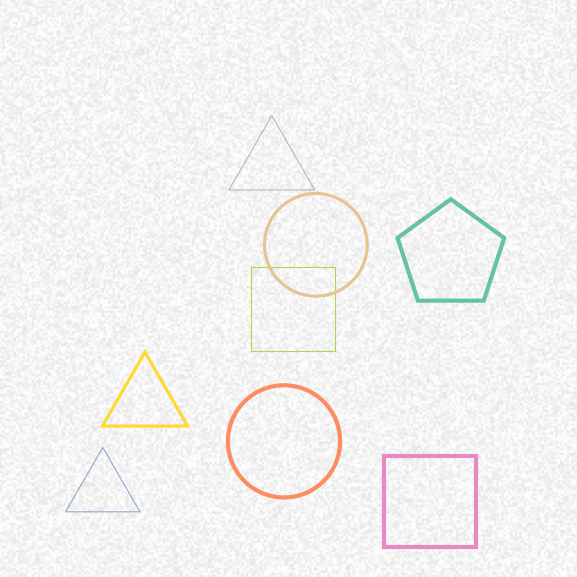[{"shape": "pentagon", "thickness": 2, "radius": 0.49, "center": [0.781, 0.557]}, {"shape": "circle", "thickness": 2, "radius": 0.49, "center": [0.492, 0.235]}, {"shape": "triangle", "thickness": 0.5, "radius": 0.37, "center": [0.178, 0.15]}, {"shape": "square", "thickness": 2, "radius": 0.4, "center": [0.745, 0.131]}, {"shape": "square", "thickness": 0.5, "radius": 0.36, "center": [0.508, 0.464]}, {"shape": "triangle", "thickness": 1.5, "radius": 0.43, "center": [0.251, 0.304]}, {"shape": "circle", "thickness": 1.5, "radius": 0.44, "center": [0.547, 0.575]}, {"shape": "triangle", "thickness": 0.5, "radius": 0.43, "center": [0.471, 0.713]}]